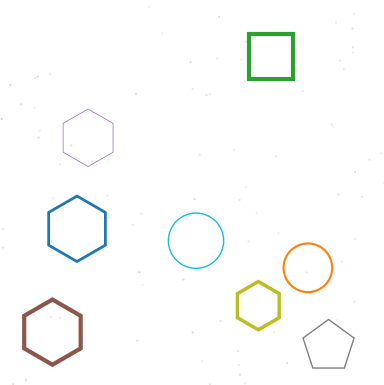[{"shape": "hexagon", "thickness": 2, "radius": 0.43, "center": [0.2, 0.406]}, {"shape": "circle", "thickness": 1.5, "radius": 0.32, "center": [0.8, 0.304]}, {"shape": "square", "thickness": 3, "radius": 0.29, "center": [0.703, 0.853]}, {"shape": "hexagon", "thickness": 0.5, "radius": 0.37, "center": [0.229, 0.642]}, {"shape": "hexagon", "thickness": 3, "radius": 0.42, "center": [0.136, 0.137]}, {"shape": "pentagon", "thickness": 1, "radius": 0.35, "center": [0.853, 0.1]}, {"shape": "hexagon", "thickness": 2.5, "radius": 0.31, "center": [0.671, 0.206]}, {"shape": "circle", "thickness": 1, "radius": 0.36, "center": [0.509, 0.375]}]